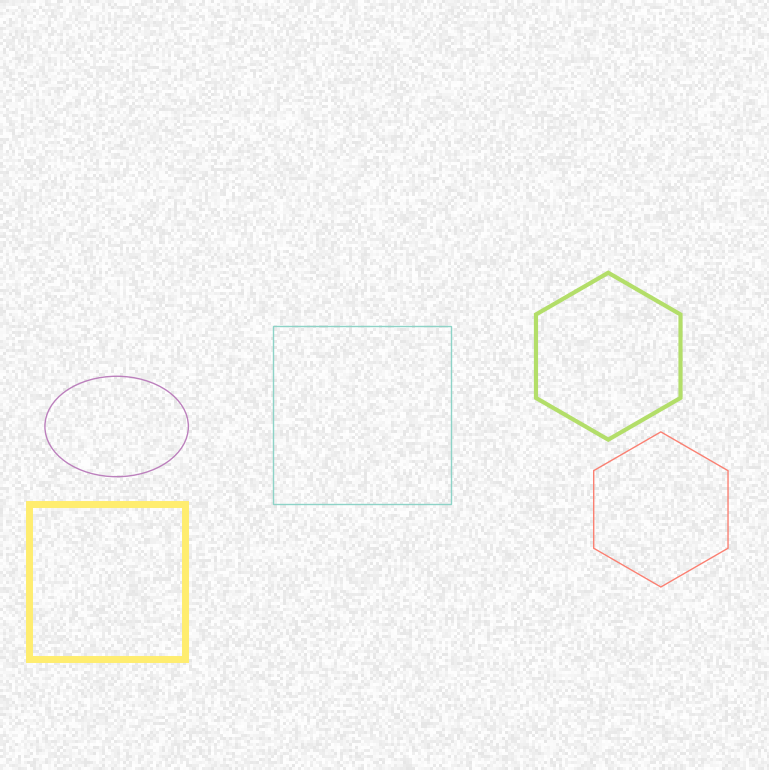[{"shape": "square", "thickness": 0.5, "radius": 0.58, "center": [0.47, 0.461]}, {"shape": "hexagon", "thickness": 0.5, "radius": 0.5, "center": [0.858, 0.338]}, {"shape": "hexagon", "thickness": 1.5, "radius": 0.54, "center": [0.79, 0.537]}, {"shape": "oval", "thickness": 0.5, "radius": 0.47, "center": [0.151, 0.446]}, {"shape": "square", "thickness": 2.5, "radius": 0.51, "center": [0.139, 0.245]}]